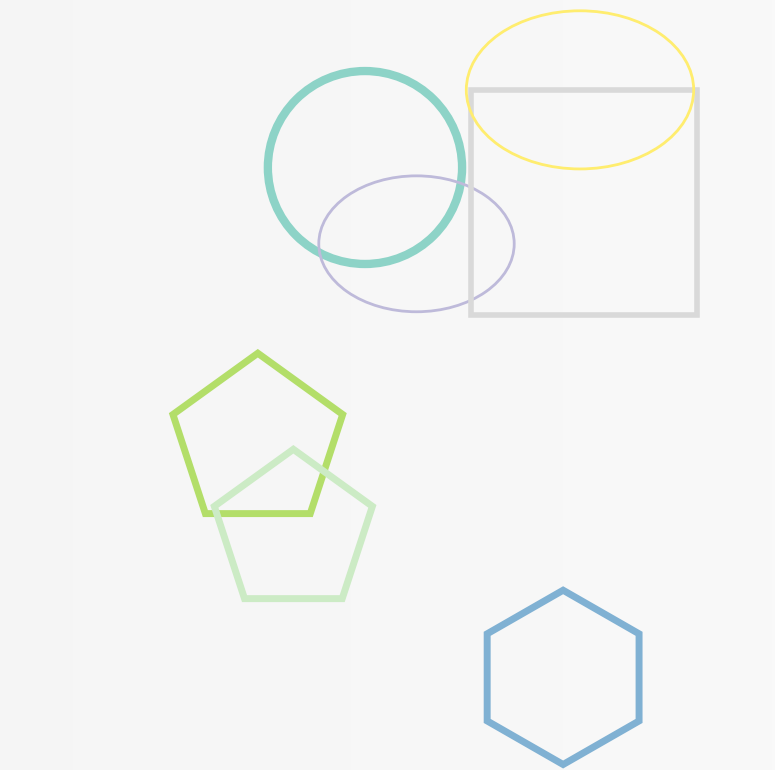[{"shape": "circle", "thickness": 3, "radius": 0.63, "center": [0.471, 0.782]}, {"shape": "oval", "thickness": 1, "radius": 0.63, "center": [0.537, 0.683]}, {"shape": "hexagon", "thickness": 2.5, "radius": 0.57, "center": [0.727, 0.12]}, {"shape": "pentagon", "thickness": 2.5, "radius": 0.58, "center": [0.333, 0.426]}, {"shape": "square", "thickness": 2, "radius": 0.73, "center": [0.754, 0.737]}, {"shape": "pentagon", "thickness": 2.5, "radius": 0.54, "center": [0.379, 0.309]}, {"shape": "oval", "thickness": 1, "radius": 0.73, "center": [0.748, 0.883]}]